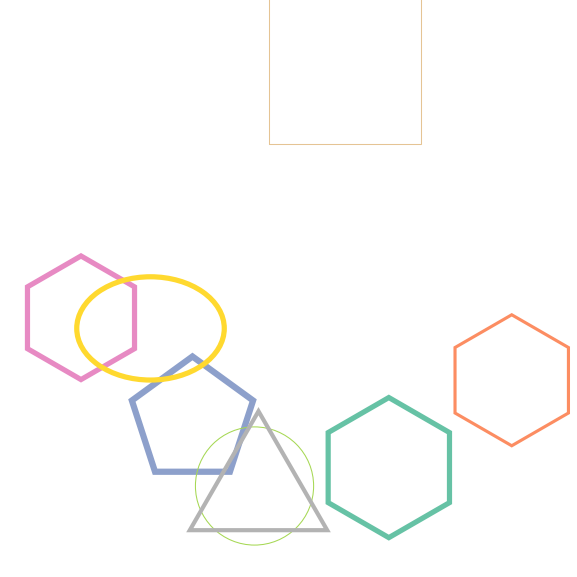[{"shape": "hexagon", "thickness": 2.5, "radius": 0.61, "center": [0.673, 0.189]}, {"shape": "hexagon", "thickness": 1.5, "radius": 0.57, "center": [0.886, 0.341]}, {"shape": "pentagon", "thickness": 3, "radius": 0.55, "center": [0.333, 0.272]}, {"shape": "hexagon", "thickness": 2.5, "radius": 0.54, "center": [0.14, 0.449]}, {"shape": "circle", "thickness": 0.5, "radius": 0.51, "center": [0.441, 0.158]}, {"shape": "oval", "thickness": 2.5, "radius": 0.64, "center": [0.261, 0.43]}, {"shape": "square", "thickness": 0.5, "radius": 0.66, "center": [0.597, 0.882]}, {"shape": "triangle", "thickness": 2, "radius": 0.69, "center": [0.448, 0.15]}]